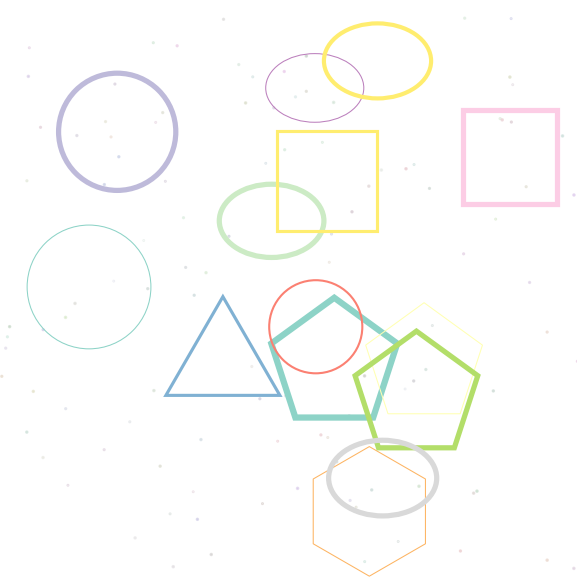[{"shape": "circle", "thickness": 0.5, "radius": 0.54, "center": [0.154, 0.502]}, {"shape": "pentagon", "thickness": 3, "radius": 0.57, "center": [0.579, 0.369]}, {"shape": "pentagon", "thickness": 0.5, "radius": 0.53, "center": [0.734, 0.369]}, {"shape": "circle", "thickness": 2.5, "radius": 0.51, "center": [0.203, 0.771]}, {"shape": "circle", "thickness": 1, "radius": 0.4, "center": [0.547, 0.433]}, {"shape": "triangle", "thickness": 1.5, "radius": 0.57, "center": [0.386, 0.371]}, {"shape": "hexagon", "thickness": 0.5, "radius": 0.56, "center": [0.64, 0.114]}, {"shape": "pentagon", "thickness": 2.5, "radius": 0.56, "center": [0.721, 0.314]}, {"shape": "square", "thickness": 2.5, "radius": 0.41, "center": [0.883, 0.727]}, {"shape": "oval", "thickness": 2.5, "radius": 0.47, "center": [0.663, 0.171]}, {"shape": "oval", "thickness": 0.5, "radius": 0.42, "center": [0.545, 0.847]}, {"shape": "oval", "thickness": 2.5, "radius": 0.45, "center": [0.47, 0.617]}, {"shape": "oval", "thickness": 2, "radius": 0.46, "center": [0.654, 0.894]}, {"shape": "square", "thickness": 1.5, "radius": 0.43, "center": [0.566, 0.686]}]